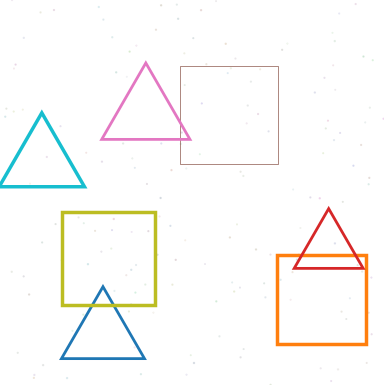[{"shape": "triangle", "thickness": 2, "radius": 0.62, "center": [0.267, 0.131]}, {"shape": "square", "thickness": 2.5, "radius": 0.58, "center": [0.835, 0.222]}, {"shape": "triangle", "thickness": 2, "radius": 0.52, "center": [0.854, 0.355]}, {"shape": "square", "thickness": 0.5, "radius": 0.64, "center": [0.596, 0.7]}, {"shape": "triangle", "thickness": 2, "radius": 0.66, "center": [0.379, 0.704]}, {"shape": "square", "thickness": 2.5, "radius": 0.6, "center": [0.282, 0.329]}, {"shape": "triangle", "thickness": 2.5, "radius": 0.64, "center": [0.109, 0.579]}]